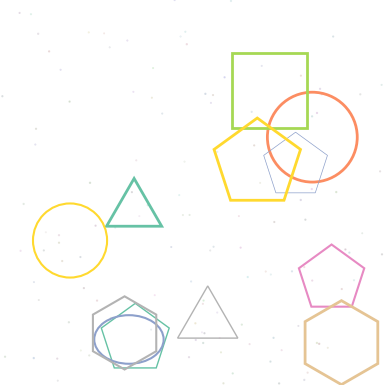[{"shape": "triangle", "thickness": 2, "radius": 0.41, "center": [0.348, 0.454]}, {"shape": "pentagon", "thickness": 1, "radius": 0.46, "center": [0.351, 0.119]}, {"shape": "circle", "thickness": 2, "radius": 0.58, "center": [0.811, 0.644]}, {"shape": "pentagon", "thickness": 0.5, "radius": 0.44, "center": [0.768, 0.57]}, {"shape": "oval", "thickness": 1.5, "radius": 0.45, "center": [0.335, 0.118]}, {"shape": "pentagon", "thickness": 1.5, "radius": 0.45, "center": [0.861, 0.276]}, {"shape": "square", "thickness": 2, "radius": 0.49, "center": [0.701, 0.765]}, {"shape": "pentagon", "thickness": 2, "radius": 0.59, "center": [0.668, 0.575]}, {"shape": "circle", "thickness": 1.5, "radius": 0.48, "center": [0.182, 0.375]}, {"shape": "hexagon", "thickness": 2, "radius": 0.55, "center": [0.887, 0.11]}, {"shape": "hexagon", "thickness": 1.5, "radius": 0.47, "center": [0.324, 0.135]}, {"shape": "triangle", "thickness": 1, "radius": 0.45, "center": [0.54, 0.167]}]